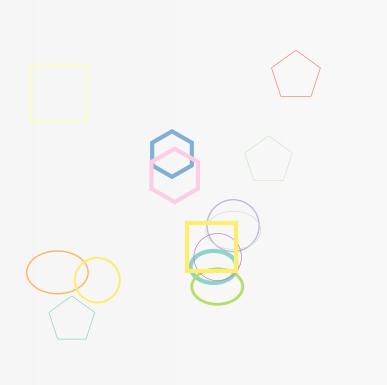[{"shape": "oval", "thickness": 3, "radius": 0.3, "center": [0.551, 0.307]}, {"shape": "pentagon", "thickness": 0.5, "radius": 0.31, "center": [0.185, 0.169]}, {"shape": "square", "thickness": 1, "radius": 0.37, "center": [0.151, 0.76]}, {"shape": "circle", "thickness": 1, "radius": 0.34, "center": [0.602, 0.414]}, {"shape": "pentagon", "thickness": 0.5, "radius": 0.33, "center": [0.764, 0.803]}, {"shape": "hexagon", "thickness": 3, "radius": 0.3, "center": [0.444, 0.6]}, {"shape": "oval", "thickness": 1, "radius": 0.4, "center": [0.148, 0.293]}, {"shape": "oval", "thickness": 2, "radius": 0.33, "center": [0.561, 0.256]}, {"shape": "hexagon", "thickness": 3, "radius": 0.35, "center": [0.451, 0.545]}, {"shape": "oval", "thickness": 0.5, "radius": 0.35, "center": [0.602, 0.402]}, {"shape": "circle", "thickness": 0.5, "radius": 0.31, "center": [0.562, 0.332]}, {"shape": "pentagon", "thickness": 0.5, "radius": 0.32, "center": [0.693, 0.583]}, {"shape": "square", "thickness": 3, "radius": 0.32, "center": [0.545, 0.358]}, {"shape": "circle", "thickness": 1.5, "radius": 0.29, "center": [0.251, 0.272]}]